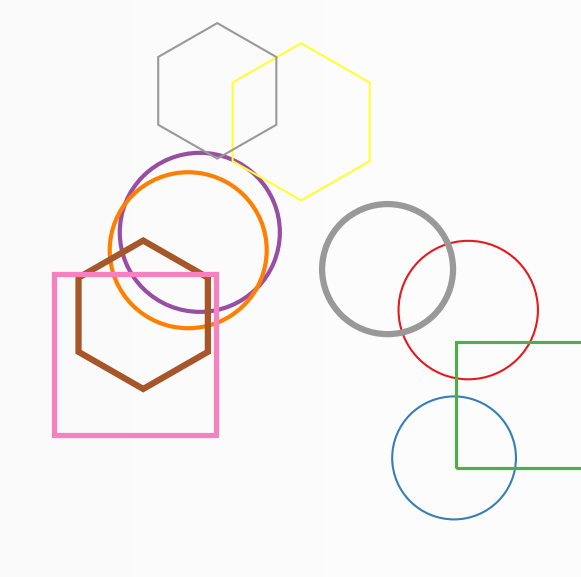[{"shape": "circle", "thickness": 1, "radius": 0.6, "center": [0.806, 0.462]}, {"shape": "circle", "thickness": 1, "radius": 0.53, "center": [0.781, 0.206]}, {"shape": "square", "thickness": 1.5, "radius": 0.55, "center": [0.894, 0.298]}, {"shape": "circle", "thickness": 2, "radius": 0.69, "center": [0.344, 0.597]}, {"shape": "circle", "thickness": 2, "radius": 0.68, "center": [0.324, 0.566]}, {"shape": "hexagon", "thickness": 1, "radius": 0.68, "center": [0.518, 0.788]}, {"shape": "hexagon", "thickness": 3, "radius": 0.64, "center": [0.246, 0.454]}, {"shape": "square", "thickness": 2.5, "radius": 0.7, "center": [0.232, 0.386]}, {"shape": "hexagon", "thickness": 1, "radius": 0.59, "center": [0.374, 0.842]}, {"shape": "circle", "thickness": 3, "radius": 0.56, "center": [0.667, 0.533]}]